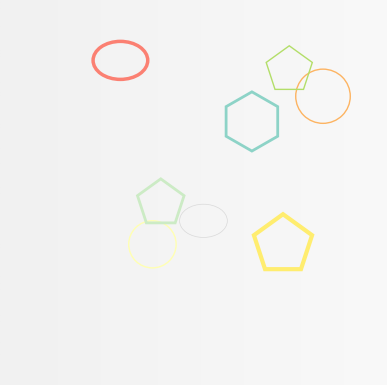[{"shape": "hexagon", "thickness": 2, "radius": 0.38, "center": [0.65, 0.685]}, {"shape": "circle", "thickness": 1, "radius": 0.31, "center": [0.393, 0.365]}, {"shape": "oval", "thickness": 2.5, "radius": 0.35, "center": [0.311, 0.843]}, {"shape": "circle", "thickness": 1, "radius": 0.35, "center": [0.834, 0.75]}, {"shape": "pentagon", "thickness": 1, "radius": 0.31, "center": [0.746, 0.818]}, {"shape": "oval", "thickness": 0.5, "radius": 0.31, "center": [0.525, 0.426]}, {"shape": "pentagon", "thickness": 2, "radius": 0.32, "center": [0.415, 0.472]}, {"shape": "pentagon", "thickness": 3, "radius": 0.39, "center": [0.73, 0.365]}]